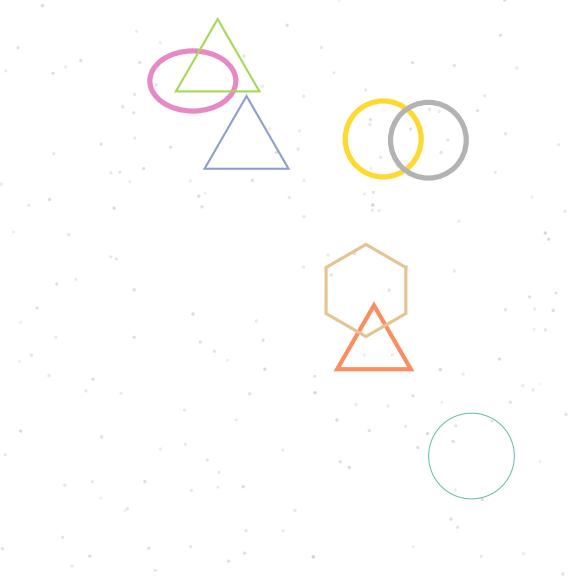[{"shape": "circle", "thickness": 0.5, "radius": 0.37, "center": [0.816, 0.209]}, {"shape": "triangle", "thickness": 2, "radius": 0.37, "center": [0.648, 0.397]}, {"shape": "triangle", "thickness": 1, "radius": 0.42, "center": [0.427, 0.749]}, {"shape": "oval", "thickness": 2.5, "radius": 0.37, "center": [0.334, 0.859]}, {"shape": "triangle", "thickness": 1, "radius": 0.42, "center": [0.377, 0.883]}, {"shape": "circle", "thickness": 2.5, "radius": 0.33, "center": [0.663, 0.759]}, {"shape": "hexagon", "thickness": 1.5, "radius": 0.4, "center": [0.634, 0.496]}, {"shape": "circle", "thickness": 2.5, "radius": 0.33, "center": [0.742, 0.756]}]